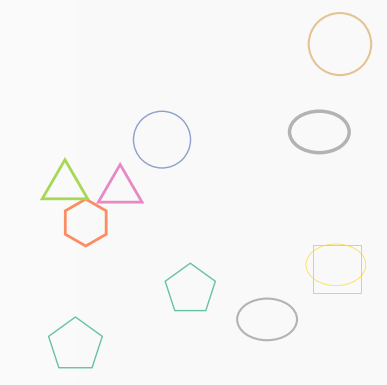[{"shape": "pentagon", "thickness": 1, "radius": 0.36, "center": [0.195, 0.104]}, {"shape": "pentagon", "thickness": 1, "radius": 0.34, "center": [0.491, 0.248]}, {"shape": "hexagon", "thickness": 2, "radius": 0.3, "center": [0.221, 0.422]}, {"shape": "circle", "thickness": 1, "radius": 0.37, "center": [0.418, 0.637]}, {"shape": "triangle", "thickness": 2, "radius": 0.33, "center": [0.31, 0.507]}, {"shape": "square", "thickness": 0.5, "radius": 0.32, "center": [0.87, 0.301]}, {"shape": "triangle", "thickness": 2, "radius": 0.34, "center": [0.168, 0.517]}, {"shape": "oval", "thickness": 0.5, "radius": 0.39, "center": [0.867, 0.312]}, {"shape": "circle", "thickness": 1.5, "radius": 0.4, "center": [0.877, 0.885]}, {"shape": "oval", "thickness": 2.5, "radius": 0.38, "center": [0.824, 0.657]}, {"shape": "oval", "thickness": 1.5, "radius": 0.39, "center": [0.689, 0.17]}]